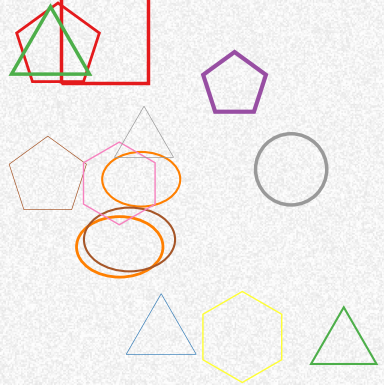[{"shape": "square", "thickness": 2.5, "radius": 0.57, "center": [0.272, 0.897]}, {"shape": "pentagon", "thickness": 2, "radius": 0.56, "center": [0.151, 0.879]}, {"shape": "triangle", "thickness": 0.5, "radius": 0.53, "center": [0.419, 0.132]}, {"shape": "triangle", "thickness": 1.5, "radius": 0.49, "center": [0.893, 0.104]}, {"shape": "triangle", "thickness": 2.5, "radius": 0.58, "center": [0.131, 0.866]}, {"shape": "pentagon", "thickness": 3, "radius": 0.43, "center": [0.609, 0.779]}, {"shape": "oval", "thickness": 2, "radius": 0.56, "center": [0.311, 0.359]}, {"shape": "oval", "thickness": 1.5, "radius": 0.51, "center": [0.367, 0.534]}, {"shape": "hexagon", "thickness": 1, "radius": 0.59, "center": [0.629, 0.125]}, {"shape": "oval", "thickness": 1.5, "radius": 0.59, "center": [0.336, 0.378]}, {"shape": "pentagon", "thickness": 0.5, "radius": 0.53, "center": [0.124, 0.541]}, {"shape": "hexagon", "thickness": 1, "radius": 0.54, "center": [0.31, 0.524]}, {"shape": "triangle", "thickness": 0.5, "radius": 0.44, "center": [0.374, 0.636]}, {"shape": "circle", "thickness": 2.5, "radius": 0.46, "center": [0.756, 0.56]}]